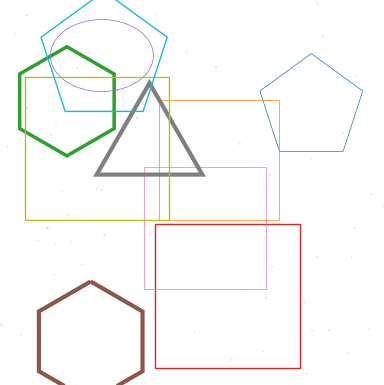[{"shape": "pentagon", "thickness": 0.5, "radius": 0.7, "center": [0.809, 0.72]}, {"shape": "square", "thickness": 0.5, "radius": 0.78, "center": [0.568, 0.585]}, {"shape": "hexagon", "thickness": 2.5, "radius": 0.71, "center": [0.174, 0.737]}, {"shape": "square", "thickness": 1, "radius": 0.94, "center": [0.591, 0.231]}, {"shape": "oval", "thickness": 0.5, "radius": 0.67, "center": [0.265, 0.856]}, {"shape": "hexagon", "thickness": 3, "radius": 0.78, "center": [0.236, 0.113]}, {"shape": "square", "thickness": 0.5, "radius": 0.79, "center": [0.532, 0.407]}, {"shape": "triangle", "thickness": 3, "radius": 0.79, "center": [0.388, 0.626]}, {"shape": "square", "thickness": 1, "radius": 0.93, "center": [0.252, 0.614]}, {"shape": "pentagon", "thickness": 1, "radius": 0.86, "center": [0.27, 0.85]}]